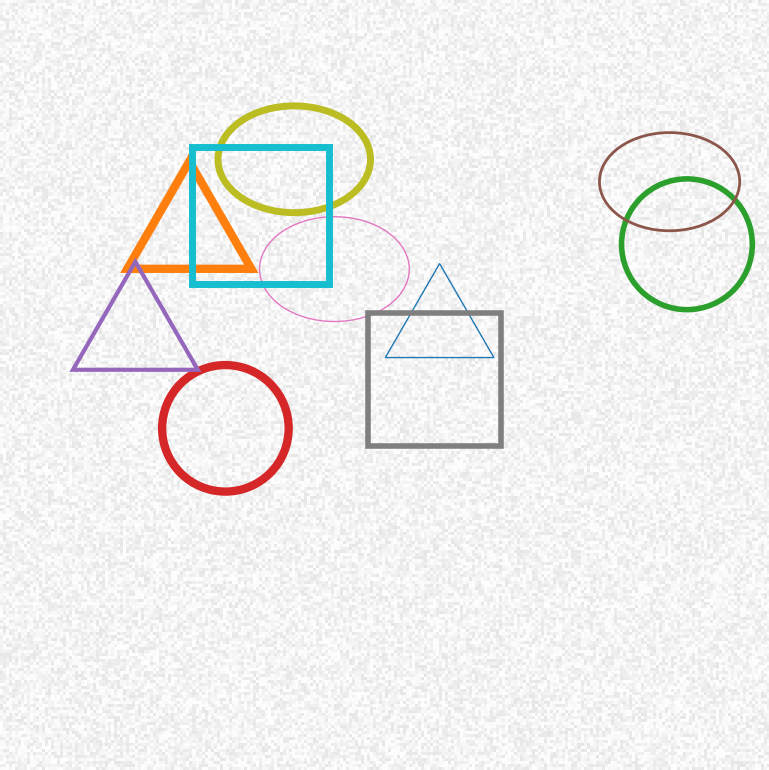[{"shape": "triangle", "thickness": 0.5, "radius": 0.41, "center": [0.571, 0.576]}, {"shape": "triangle", "thickness": 3, "radius": 0.46, "center": [0.246, 0.697]}, {"shape": "circle", "thickness": 2, "radius": 0.42, "center": [0.892, 0.683]}, {"shape": "circle", "thickness": 3, "radius": 0.41, "center": [0.293, 0.444]}, {"shape": "triangle", "thickness": 1.5, "radius": 0.47, "center": [0.176, 0.567]}, {"shape": "oval", "thickness": 1, "radius": 0.46, "center": [0.87, 0.764]}, {"shape": "oval", "thickness": 0.5, "radius": 0.49, "center": [0.434, 0.65]}, {"shape": "square", "thickness": 2, "radius": 0.43, "center": [0.564, 0.507]}, {"shape": "oval", "thickness": 2.5, "radius": 0.5, "center": [0.382, 0.793]}, {"shape": "square", "thickness": 2.5, "radius": 0.44, "center": [0.339, 0.72]}]